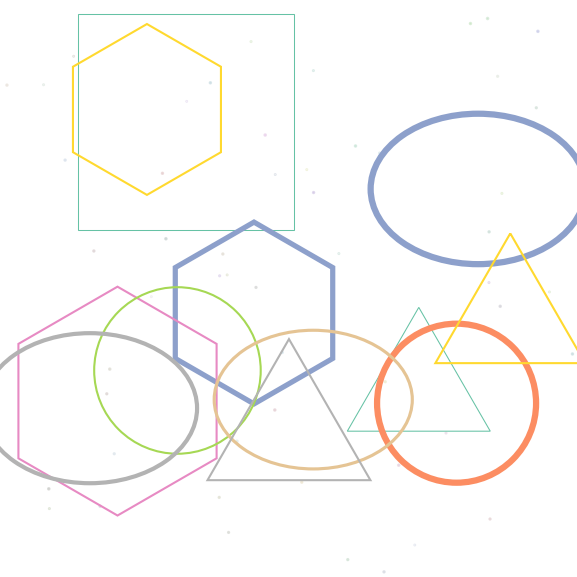[{"shape": "triangle", "thickness": 0.5, "radius": 0.71, "center": [0.725, 0.324]}, {"shape": "square", "thickness": 0.5, "radius": 0.93, "center": [0.322, 0.788]}, {"shape": "circle", "thickness": 3, "radius": 0.69, "center": [0.791, 0.301]}, {"shape": "hexagon", "thickness": 2.5, "radius": 0.79, "center": [0.44, 0.457]}, {"shape": "oval", "thickness": 3, "radius": 0.93, "center": [0.828, 0.672]}, {"shape": "hexagon", "thickness": 1, "radius": 0.99, "center": [0.203, 0.305]}, {"shape": "circle", "thickness": 1, "radius": 0.72, "center": [0.307, 0.358]}, {"shape": "triangle", "thickness": 1, "radius": 0.75, "center": [0.884, 0.445]}, {"shape": "hexagon", "thickness": 1, "radius": 0.74, "center": [0.254, 0.81]}, {"shape": "oval", "thickness": 1.5, "radius": 0.86, "center": [0.542, 0.307]}, {"shape": "triangle", "thickness": 1, "radius": 0.81, "center": [0.5, 0.249]}, {"shape": "oval", "thickness": 2, "radius": 0.93, "center": [0.156, 0.292]}]